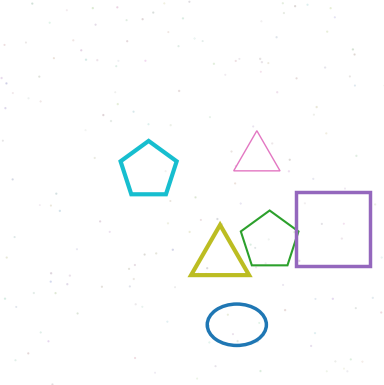[{"shape": "oval", "thickness": 2.5, "radius": 0.38, "center": [0.615, 0.156]}, {"shape": "pentagon", "thickness": 1.5, "radius": 0.39, "center": [0.7, 0.375]}, {"shape": "square", "thickness": 2.5, "radius": 0.48, "center": [0.865, 0.405]}, {"shape": "triangle", "thickness": 1, "radius": 0.35, "center": [0.667, 0.591]}, {"shape": "triangle", "thickness": 3, "radius": 0.43, "center": [0.572, 0.329]}, {"shape": "pentagon", "thickness": 3, "radius": 0.38, "center": [0.386, 0.557]}]